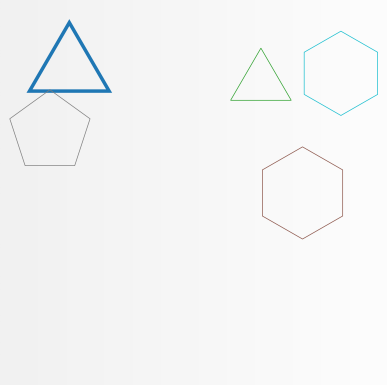[{"shape": "triangle", "thickness": 2.5, "radius": 0.59, "center": [0.179, 0.823]}, {"shape": "triangle", "thickness": 0.5, "radius": 0.45, "center": [0.673, 0.785]}, {"shape": "hexagon", "thickness": 0.5, "radius": 0.6, "center": [0.781, 0.499]}, {"shape": "pentagon", "thickness": 0.5, "radius": 0.54, "center": [0.129, 0.658]}, {"shape": "hexagon", "thickness": 0.5, "radius": 0.55, "center": [0.88, 0.81]}]